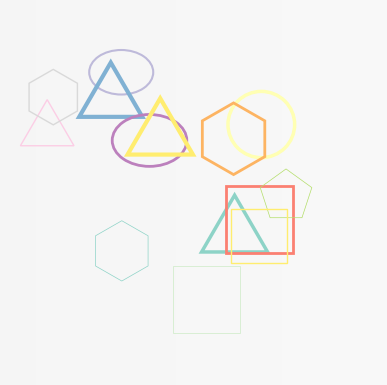[{"shape": "triangle", "thickness": 2.5, "radius": 0.49, "center": [0.605, 0.395]}, {"shape": "hexagon", "thickness": 0.5, "radius": 0.39, "center": [0.314, 0.348]}, {"shape": "circle", "thickness": 2.5, "radius": 0.43, "center": [0.674, 0.677]}, {"shape": "oval", "thickness": 1.5, "radius": 0.41, "center": [0.313, 0.812]}, {"shape": "square", "thickness": 2, "radius": 0.43, "center": [0.67, 0.43]}, {"shape": "triangle", "thickness": 3, "radius": 0.47, "center": [0.286, 0.743]}, {"shape": "hexagon", "thickness": 2, "radius": 0.47, "center": [0.603, 0.64]}, {"shape": "pentagon", "thickness": 0.5, "radius": 0.35, "center": [0.738, 0.491]}, {"shape": "triangle", "thickness": 1, "radius": 0.4, "center": [0.122, 0.661]}, {"shape": "hexagon", "thickness": 1, "radius": 0.36, "center": [0.137, 0.748]}, {"shape": "oval", "thickness": 2, "radius": 0.48, "center": [0.386, 0.635]}, {"shape": "square", "thickness": 0.5, "radius": 0.43, "center": [0.533, 0.223]}, {"shape": "square", "thickness": 1, "radius": 0.36, "center": [0.668, 0.387]}, {"shape": "triangle", "thickness": 3, "radius": 0.49, "center": [0.413, 0.647]}]